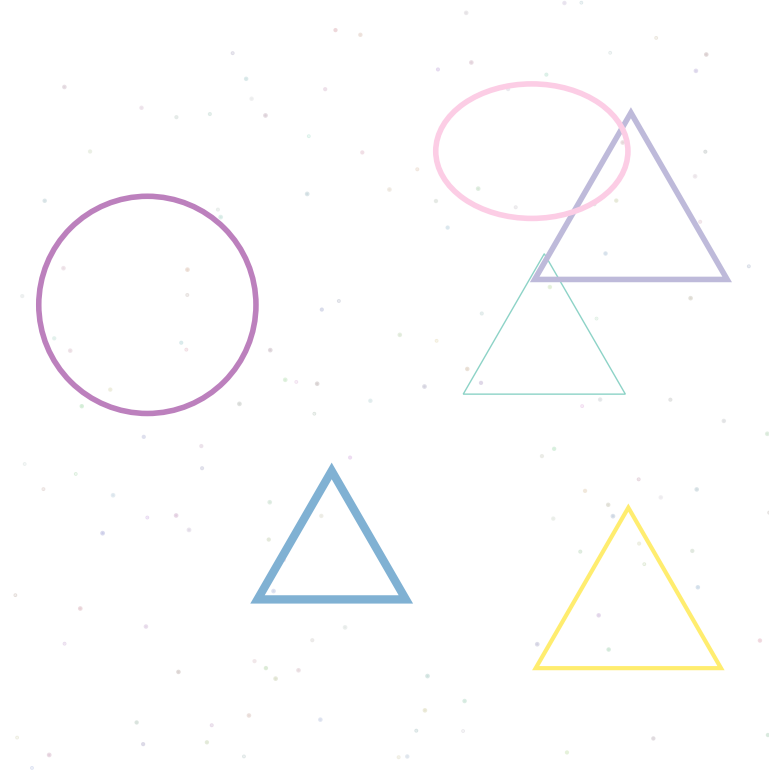[{"shape": "triangle", "thickness": 0.5, "radius": 0.61, "center": [0.707, 0.549]}, {"shape": "triangle", "thickness": 2, "radius": 0.72, "center": [0.819, 0.709]}, {"shape": "triangle", "thickness": 3, "radius": 0.56, "center": [0.431, 0.277]}, {"shape": "oval", "thickness": 2, "radius": 0.62, "center": [0.691, 0.804]}, {"shape": "circle", "thickness": 2, "radius": 0.71, "center": [0.191, 0.604]}, {"shape": "triangle", "thickness": 1.5, "radius": 0.69, "center": [0.816, 0.202]}]